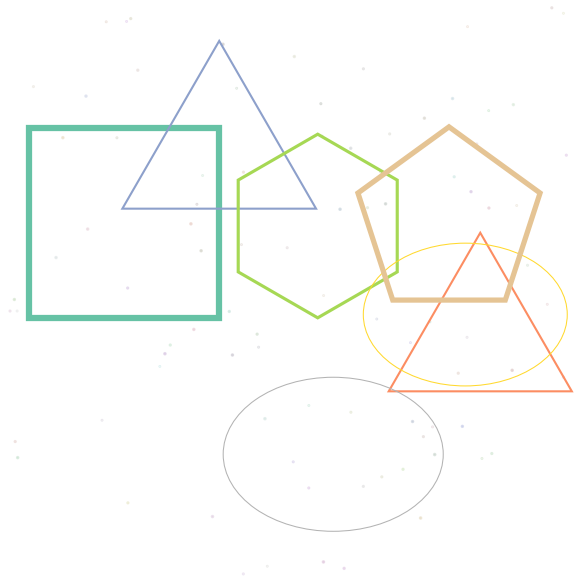[{"shape": "square", "thickness": 3, "radius": 0.83, "center": [0.214, 0.613]}, {"shape": "triangle", "thickness": 1, "radius": 0.92, "center": [0.832, 0.413]}, {"shape": "triangle", "thickness": 1, "radius": 0.97, "center": [0.38, 0.735]}, {"shape": "hexagon", "thickness": 1.5, "radius": 0.79, "center": [0.55, 0.608]}, {"shape": "oval", "thickness": 0.5, "radius": 0.88, "center": [0.806, 0.454]}, {"shape": "pentagon", "thickness": 2.5, "radius": 0.83, "center": [0.778, 0.614]}, {"shape": "oval", "thickness": 0.5, "radius": 0.95, "center": [0.577, 0.213]}]